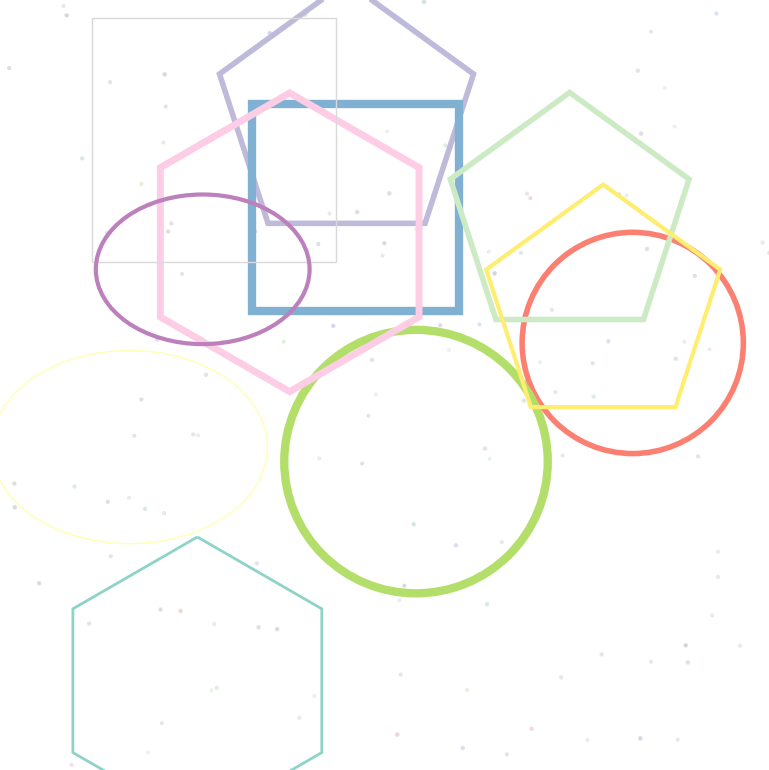[{"shape": "hexagon", "thickness": 1, "radius": 0.93, "center": [0.256, 0.116]}, {"shape": "oval", "thickness": 0.5, "radius": 0.9, "center": [0.168, 0.419]}, {"shape": "pentagon", "thickness": 2, "radius": 0.87, "center": [0.45, 0.85]}, {"shape": "circle", "thickness": 2, "radius": 0.72, "center": [0.822, 0.555]}, {"shape": "square", "thickness": 3, "radius": 0.67, "center": [0.462, 0.73]}, {"shape": "circle", "thickness": 3, "radius": 0.86, "center": [0.54, 0.401]}, {"shape": "hexagon", "thickness": 2.5, "radius": 0.97, "center": [0.376, 0.685]}, {"shape": "square", "thickness": 0.5, "radius": 0.79, "center": [0.278, 0.818]}, {"shape": "oval", "thickness": 1.5, "radius": 0.69, "center": [0.263, 0.65]}, {"shape": "pentagon", "thickness": 2, "radius": 0.81, "center": [0.74, 0.717]}, {"shape": "pentagon", "thickness": 1.5, "radius": 0.8, "center": [0.783, 0.601]}]